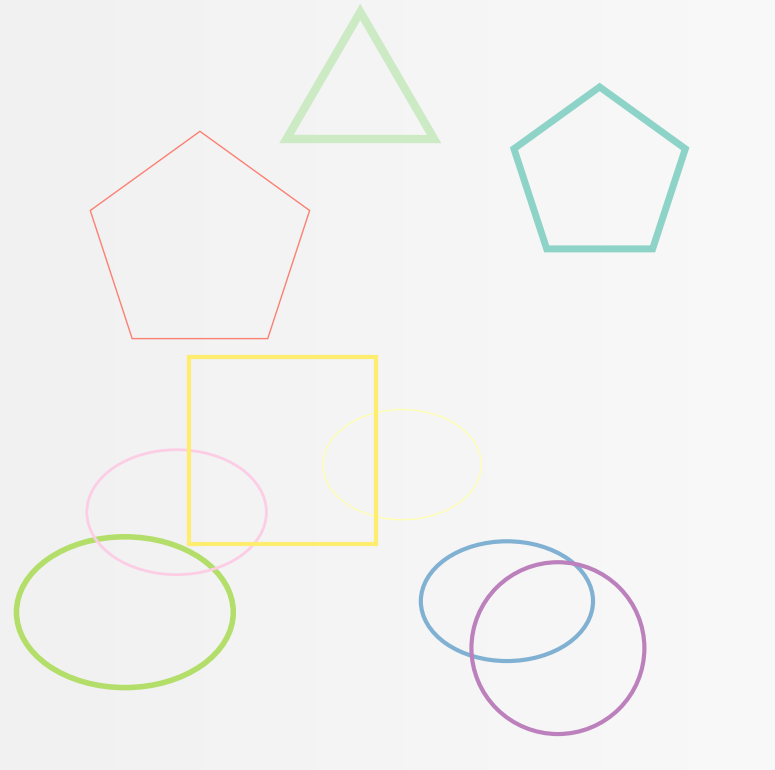[{"shape": "pentagon", "thickness": 2.5, "radius": 0.58, "center": [0.774, 0.771]}, {"shape": "oval", "thickness": 0.5, "radius": 0.51, "center": [0.519, 0.397]}, {"shape": "pentagon", "thickness": 0.5, "radius": 0.74, "center": [0.258, 0.681]}, {"shape": "oval", "thickness": 1.5, "radius": 0.56, "center": [0.654, 0.219]}, {"shape": "oval", "thickness": 2, "radius": 0.7, "center": [0.161, 0.205]}, {"shape": "oval", "thickness": 1, "radius": 0.58, "center": [0.228, 0.335]}, {"shape": "circle", "thickness": 1.5, "radius": 0.56, "center": [0.72, 0.158]}, {"shape": "triangle", "thickness": 3, "radius": 0.55, "center": [0.465, 0.874]}, {"shape": "square", "thickness": 1.5, "radius": 0.6, "center": [0.364, 0.415]}]